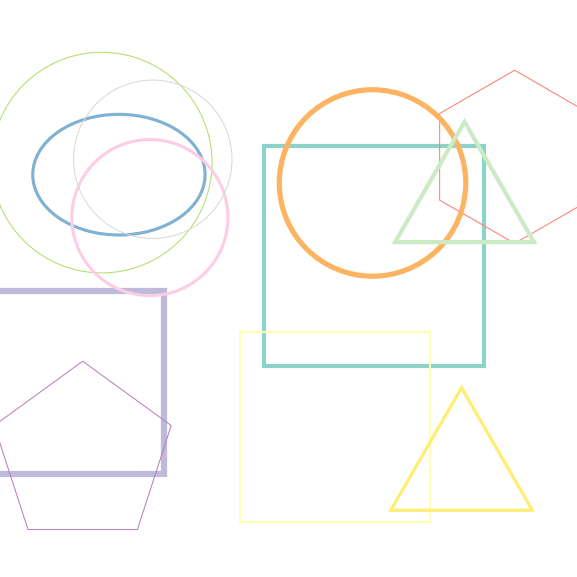[{"shape": "square", "thickness": 2, "radius": 0.95, "center": [0.647, 0.555]}, {"shape": "square", "thickness": 1, "radius": 0.82, "center": [0.581, 0.26]}, {"shape": "square", "thickness": 3, "radius": 0.79, "center": [0.125, 0.337]}, {"shape": "hexagon", "thickness": 0.5, "radius": 0.75, "center": [0.891, 0.728]}, {"shape": "oval", "thickness": 1.5, "radius": 0.75, "center": [0.206, 0.697]}, {"shape": "circle", "thickness": 2.5, "radius": 0.81, "center": [0.645, 0.682]}, {"shape": "circle", "thickness": 0.5, "radius": 0.96, "center": [0.176, 0.718]}, {"shape": "circle", "thickness": 1.5, "radius": 0.68, "center": [0.26, 0.622]}, {"shape": "circle", "thickness": 0.5, "radius": 0.69, "center": [0.265, 0.723]}, {"shape": "pentagon", "thickness": 0.5, "radius": 0.81, "center": [0.143, 0.213]}, {"shape": "triangle", "thickness": 2, "radius": 0.69, "center": [0.804, 0.649]}, {"shape": "triangle", "thickness": 1.5, "radius": 0.71, "center": [0.799, 0.186]}]